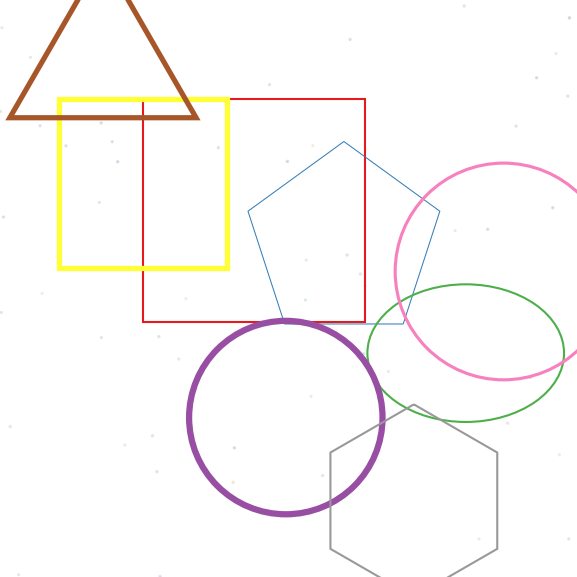[{"shape": "square", "thickness": 1, "radius": 0.96, "center": [0.44, 0.635]}, {"shape": "pentagon", "thickness": 0.5, "radius": 0.87, "center": [0.596, 0.579]}, {"shape": "oval", "thickness": 1, "radius": 0.85, "center": [0.806, 0.388]}, {"shape": "circle", "thickness": 3, "radius": 0.84, "center": [0.495, 0.276]}, {"shape": "square", "thickness": 2.5, "radius": 0.73, "center": [0.248, 0.682]}, {"shape": "triangle", "thickness": 2.5, "radius": 0.93, "center": [0.178, 0.888]}, {"shape": "circle", "thickness": 1.5, "radius": 0.94, "center": [0.872, 0.529]}, {"shape": "hexagon", "thickness": 1, "radius": 0.83, "center": [0.717, 0.132]}]